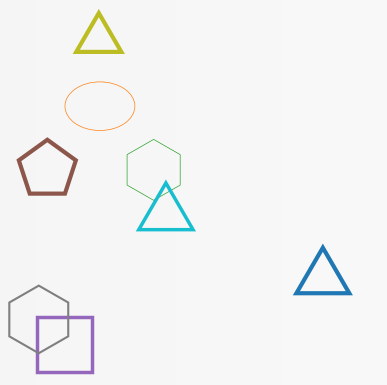[{"shape": "triangle", "thickness": 3, "radius": 0.39, "center": [0.833, 0.278]}, {"shape": "oval", "thickness": 0.5, "radius": 0.45, "center": [0.258, 0.724]}, {"shape": "hexagon", "thickness": 0.5, "radius": 0.4, "center": [0.396, 0.559]}, {"shape": "square", "thickness": 2.5, "radius": 0.35, "center": [0.166, 0.105]}, {"shape": "pentagon", "thickness": 3, "radius": 0.39, "center": [0.122, 0.56]}, {"shape": "hexagon", "thickness": 1.5, "radius": 0.44, "center": [0.1, 0.17]}, {"shape": "triangle", "thickness": 3, "radius": 0.34, "center": [0.255, 0.899]}, {"shape": "triangle", "thickness": 2.5, "radius": 0.4, "center": [0.428, 0.444]}]